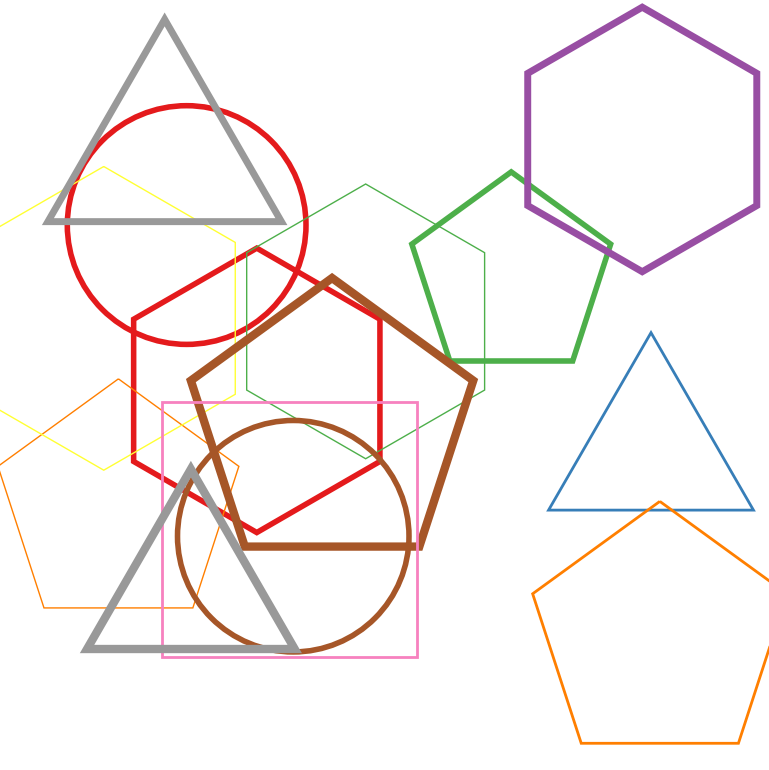[{"shape": "circle", "thickness": 2, "radius": 0.77, "center": [0.242, 0.708]}, {"shape": "hexagon", "thickness": 2, "radius": 0.92, "center": [0.333, 0.493]}, {"shape": "triangle", "thickness": 1, "radius": 0.77, "center": [0.845, 0.414]}, {"shape": "hexagon", "thickness": 0.5, "radius": 0.89, "center": [0.475, 0.583]}, {"shape": "pentagon", "thickness": 2, "radius": 0.68, "center": [0.664, 0.641]}, {"shape": "hexagon", "thickness": 2.5, "radius": 0.86, "center": [0.834, 0.819]}, {"shape": "pentagon", "thickness": 1, "radius": 0.87, "center": [0.857, 0.175]}, {"shape": "pentagon", "thickness": 0.5, "radius": 0.82, "center": [0.154, 0.344]}, {"shape": "hexagon", "thickness": 0.5, "radius": 0.99, "center": [0.135, 0.587]}, {"shape": "circle", "thickness": 2, "radius": 0.75, "center": [0.381, 0.304]}, {"shape": "pentagon", "thickness": 3, "radius": 0.96, "center": [0.431, 0.446]}, {"shape": "square", "thickness": 1, "radius": 0.83, "center": [0.375, 0.313]}, {"shape": "triangle", "thickness": 3, "radius": 0.78, "center": [0.248, 0.235]}, {"shape": "triangle", "thickness": 2.5, "radius": 0.88, "center": [0.214, 0.8]}]